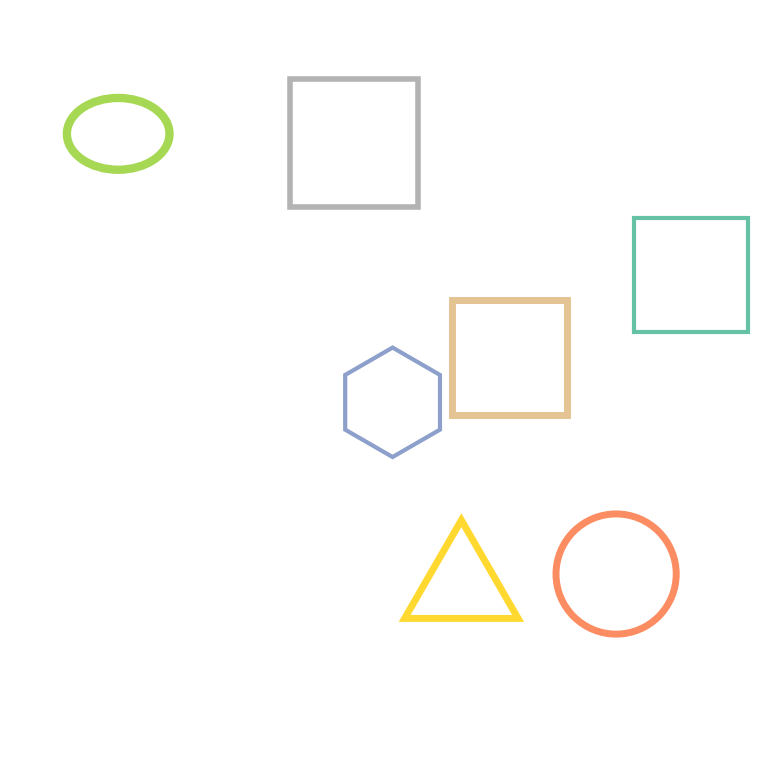[{"shape": "square", "thickness": 1.5, "radius": 0.37, "center": [0.897, 0.643]}, {"shape": "circle", "thickness": 2.5, "radius": 0.39, "center": [0.8, 0.255]}, {"shape": "hexagon", "thickness": 1.5, "radius": 0.36, "center": [0.51, 0.478]}, {"shape": "oval", "thickness": 3, "radius": 0.33, "center": [0.153, 0.826]}, {"shape": "triangle", "thickness": 2.5, "radius": 0.43, "center": [0.599, 0.239]}, {"shape": "square", "thickness": 2.5, "radius": 0.37, "center": [0.661, 0.536]}, {"shape": "square", "thickness": 2, "radius": 0.42, "center": [0.46, 0.814]}]